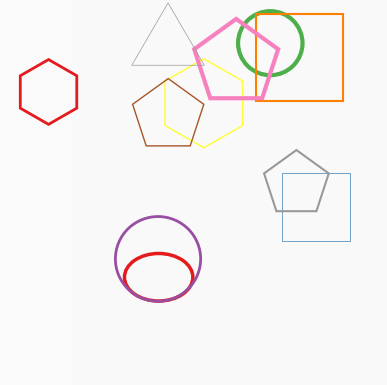[{"shape": "oval", "thickness": 2.5, "radius": 0.44, "center": [0.409, 0.28]}, {"shape": "hexagon", "thickness": 2, "radius": 0.42, "center": [0.125, 0.761]}, {"shape": "square", "thickness": 0.5, "radius": 0.44, "center": [0.817, 0.463]}, {"shape": "circle", "thickness": 3, "radius": 0.42, "center": [0.698, 0.888]}, {"shape": "circle", "thickness": 2, "radius": 0.55, "center": [0.408, 0.328]}, {"shape": "square", "thickness": 1.5, "radius": 0.56, "center": [0.772, 0.85]}, {"shape": "hexagon", "thickness": 1, "radius": 0.58, "center": [0.526, 0.732]}, {"shape": "pentagon", "thickness": 1, "radius": 0.48, "center": [0.434, 0.699]}, {"shape": "pentagon", "thickness": 3, "radius": 0.57, "center": [0.61, 0.837]}, {"shape": "triangle", "thickness": 0.5, "radius": 0.54, "center": [0.434, 0.885]}, {"shape": "pentagon", "thickness": 1.5, "radius": 0.44, "center": [0.765, 0.522]}]